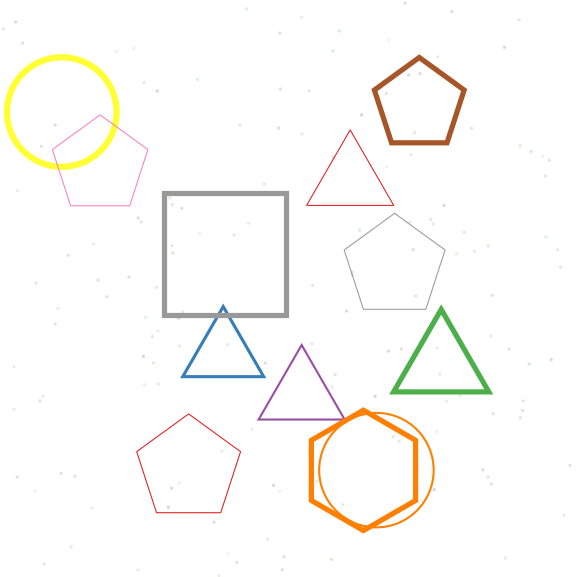[{"shape": "triangle", "thickness": 0.5, "radius": 0.44, "center": [0.606, 0.687]}, {"shape": "pentagon", "thickness": 0.5, "radius": 0.47, "center": [0.327, 0.188]}, {"shape": "triangle", "thickness": 1.5, "radius": 0.4, "center": [0.387, 0.387]}, {"shape": "triangle", "thickness": 2.5, "radius": 0.48, "center": [0.764, 0.368]}, {"shape": "triangle", "thickness": 1, "radius": 0.43, "center": [0.522, 0.316]}, {"shape": "hexagon", "thickness": 2.5, "radius": 0.52, "center": [0.629, 0.185]}, {"shape": "circle", "thickness": 1, "radius": 0.5, "center": [0.652, 0.185]}, {"shape": "circle", "thickness": 3, "radius": 0.47, "center": [0.107, 0.805]}, {"shape": "pentagon", "thickness": 2.5, "radius": 0.41, "center": [0.726, 0.818]}, {"shape": "pentagon", "thickness": 0.5, "radius": 0.44, "center": [0.173, 0.713]}, {"shape": "square", "thickness": 2.5, "radius": 0.53, "center": [0.39, 0.559]}, {"shape": "pentagon", "thickness": 0.5, "radius": 0.46, "center": [0.683, 0.538]}]